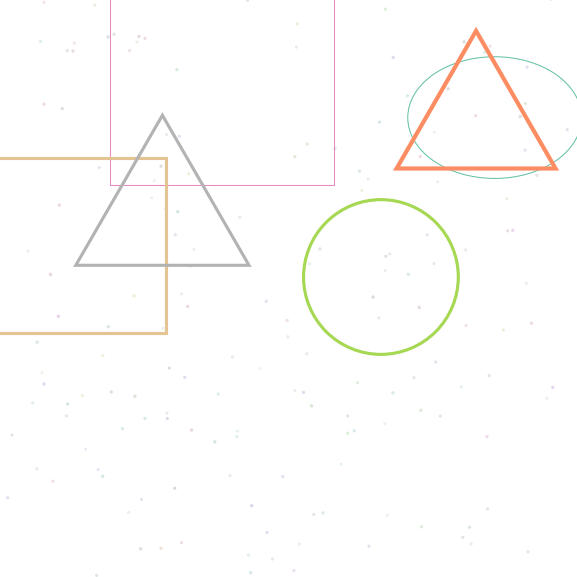[{"shape": "oval", "thickness": 0.5, "radius": 0.75, "center": [0.857, 0.796]}, {"shape": "triangle", "thickness": 2, "radius": 0.79, "center": [0.824, 0.787]}, {"shape": "square", "thickness": 0.5, "radius": 0.97, "center": [0.385, 0.872]}, {"shape": "circle", "thickness": 1.5, "radius": 0.67, "center": [0.66, 0.519]}, {"shape": "square", "thickness": 1.5, "radius": 0.76, "center": [0.136, 0.574]}, {"shape": "triangle", "thickness": 1.5, "radius": 0.87, "center": [0.281, 0.626]}]